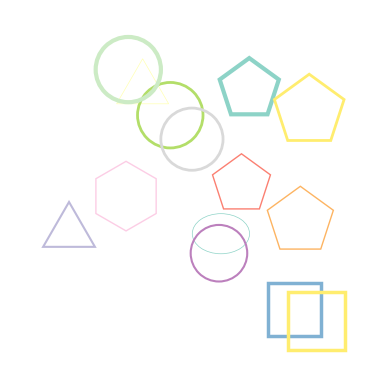[{"shape": "oval", "thickness": 0.5, "radius": 0.37, "center": [0.574, 0.393]}, {"shape": "pentagon", "thickness": 3, "radius": 0.4, "center": [0.647, 0.768]}, {"shape": "triangle", "thickness": 0.5, "radius": 0.39, "center": [0.37, 0.769]}, {"shape": "triangle", "thickness": 1.5, "radius": 0.39, "center": [0.179, 0.398]}, {"shape": "pentagon", "thickness": 1, "radius": 0.4, "center": [0.627, 0.521]}, {"shape": "square", "thickness": 2.5, "radius": 0.35, "center": [0.765, 0.196]}, {"shape": "pentagon", "thickness": 1, "radius": 0.45, "center": [0.78, 0.426]}, {"shape": "circle", "thickness": 2, "radius": 0.43, "center": [0.442, 0.701]}, {"shape": "hexagon", "thickness": 1, "radius": 0.45, "center": [0.327, 0.491]}, {"shape": "circle", "thickness": 2, "radius": 0.4, "center": [0.499, 0.639]}, {"shape": "circle", "thickness": 1.5, "radius": 0.37, "center": [0.569, 0.342]}, {"shape": "circle", "thickness": 3, "radius": 0.42, "center": [0.333, 0.819]}, {"shape": "pentagon", "thickness": 2, "radius": 0.48, "center": [0.803, 0.712]}, {"shape": "square", "thickness": 2.5, "radius": 0.37, "center": [0.822, 0.167]}]